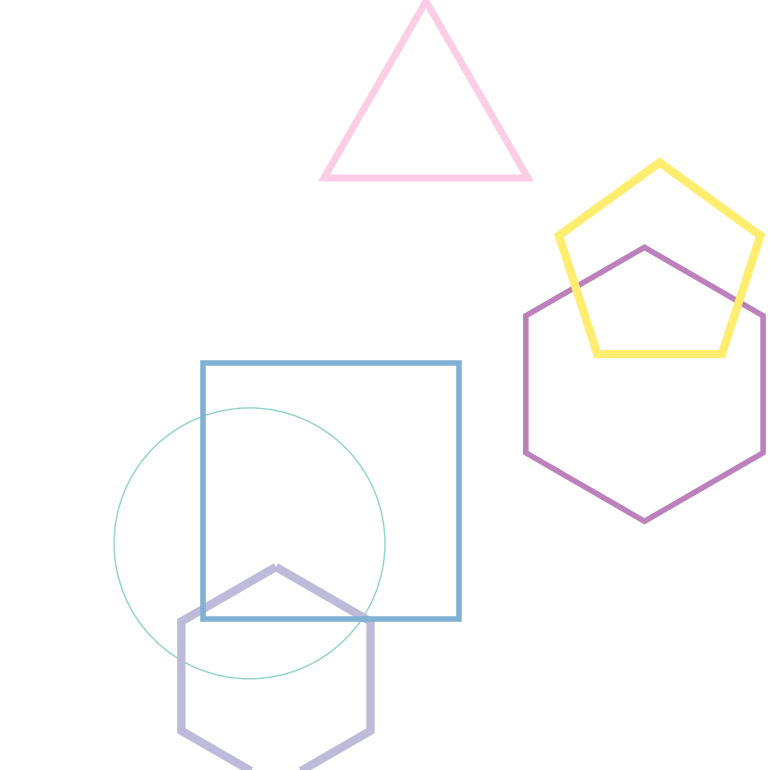[{"shape": "circle", "thickness": 0.5, "radius": 0.88, "center": [0.324, 0.294]}, {"shape": "hexagon", "thickness": 3, "radius": 0.71, "center": [0.358, 0.122]}, {"shape": "square", "thickness": 2, "radius": 0.83, "center": [0.43, 0.362]}, {"shape": "triangle", "thickness": 2.5, "radius": 0.76, "center": [0.553, 0.845]}, {"shape": "hexagon", "thickness": 2, "radius": 0.89, "center": [0.837, 0.501]}, {"shape": "pentagon", "thickness": 3, "radius": 0.69, "center": [0.857, 0.651]}]